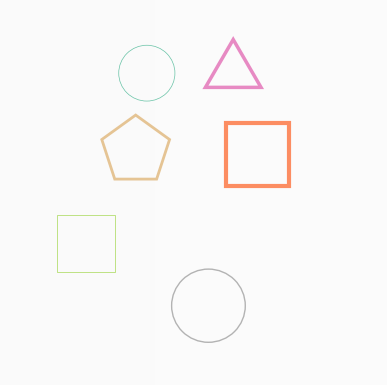[{"shape": "circle", "thickness": 0.5, "radius": 0.36, "center": [0.379, 0.81]}, {"shape": "square", "thickness": 3, "radius": 0.41, "center": [0.665, 0.598]}, {"shape": "triangle", "thickness": 2.5, "radius": 0.41, "center": [0.602, 0.814]}, {"shape": "square", "thickness": 0.5, "radius": 0.37, "center": [0.222, 0.367]}, {"shape": "pentagon", "thickness": 2, "radius": 0.46, "center": [0.35, 0.609]}, {"shape": "circle", "thickness": 1, "radius": 0.48, "center": [0.538, 0.206]}]